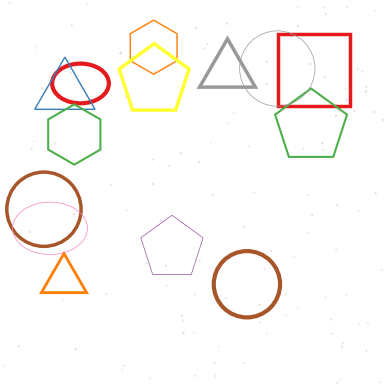[{"shape": "square", "thickness": 2.5, "radius": 0.47, "center": [0.816, 0.818]}, {"shape": "oval", "thickness": 3, "radius": 0.37, "center": [0.209, 0.783]}, {"shape": "triangle", "thickness": 1, "radius": 0.45, "center": [0.169, 0.761]}, {"shape": "hexagon", "thickness": 1.5, "radius": 0.39, "center": [0.193, 0.651]}, {"shape": "pentagon", "thickness": 1.5, "radius": 0.49, "center": [0.808, 0.672]}, {"shape": "pentagon", "thickness": 0.5, "radius": 0.43, "center": [0.447, 0.356]}, {"shape": "hexagon", "thickness": 1, "radius": 0.35, "center": [0.399, 0.877]}, {"shape": "triangle", "thickness": 2, "radius": 0.34, "center": [0.166, 0.274]}, {"shape": "pentagon", "thickness": 2.5, "radius": 0.48, "center": [0.4, 0.791]}, {"shape": "circle", "thickness": 2.5, "radius": 0.48, "center": [0.114, 0.457]}, {"shape": "circle", "thickness": 3, "radius": 0.43, "center": [0.641, 0.262]}, {"shape": "oval", "thickness": 0.5, "radius": 0.49, "center": [0.13, 0.407]}, {"shape": "circle", "thickness": 0.5, "radius": 0.49, "center": [0.72, 0.822]}, {"shape": "triangle", "thickness": 2.5, "radius": 0.42, "center": [0.591, 0.816]}]